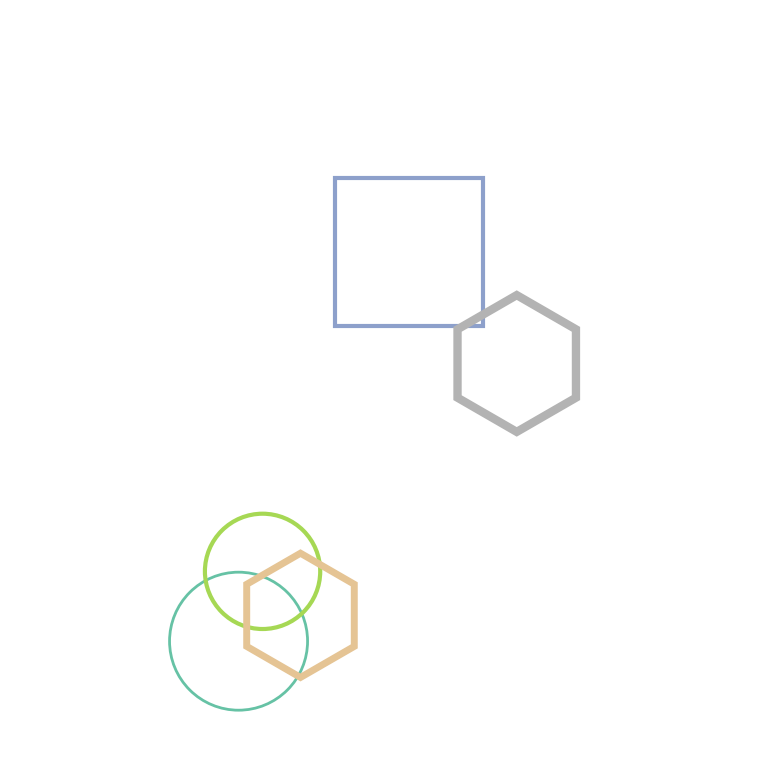[{"shape": "circle", "thickness": 1, "radius": 0.45, "center": [0.31, 0.167]}, {"shape": "square", "thickness": 1.5, "radius": 0.48, "center": [0.531, 0.673]}, {"shape": "circle", "thickness": 1.5, "radius": 0.37, "center": [0.341, 0.258]}, {"shape": "hexagon", "thickness": 2.5, "radius": 0.4, "center": [0.39, 0.201]}, {"shape": "hexagon", "thickness": 3, "radius": 0.44, "center": [0.671, 0.528]}]